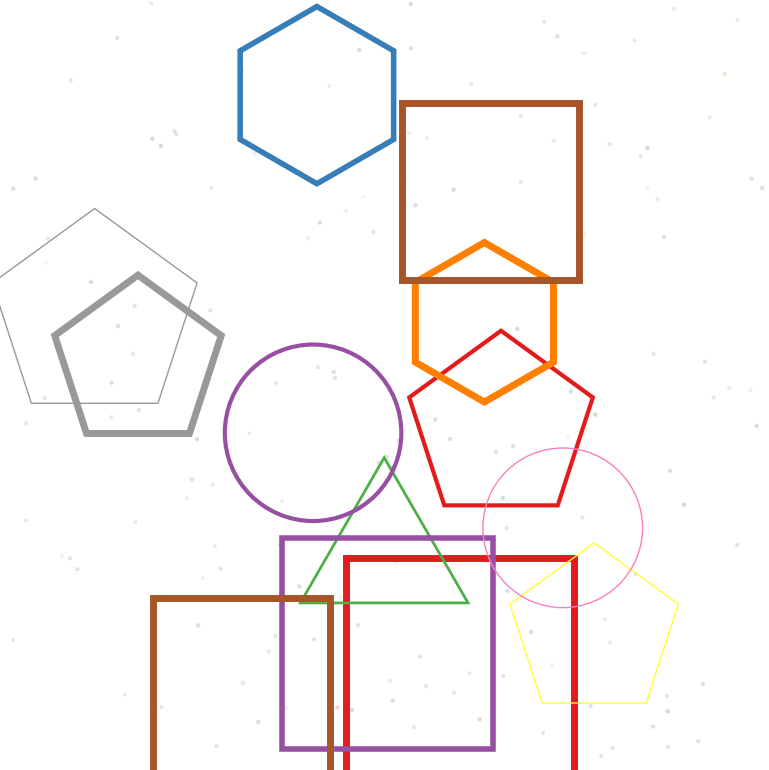[{"shape": "square", "thickness": 2.5, "radius": 0.74, "center": [0.597, 0.128]}, {"shape": "pentagon", "thickness": 1.5, "radius": 0.63, "center": [0.651, 0.445]}, {"shape": "hexagon", "thickness": 2, "radius": 0.58, "center": [0.412, 0.876]}, {"shape": "triangle", "thickness": 1, "radius": 0.63, "center": [0.499, 0.28]}, {"shape": "circle", "thickness": 1.5, "radius": 0.57, "center": [0.407, 0.438]}, {"shape": "square", "thickness": 2, "radius": 0.68, "center": [0.503, 0.164]}, {"shape": "hexagon", "thickness": 2.5, "radius": 0.52, "center": [0.629, 0.581]}, {"shape": "pentagon", "thickness": 0.5, "radius": 0.57, "center": [0.772, 0.18]}, {"shape": "square", "thickness": 2.5, "radius": 0.57, "center": [0.313, 0.109]}, {"shape": "square", "thickness": 2.5, "radius": 0.57, "center": [0.637, 0.751]}, {"shape": "circle", "thickness": 0.5, "radius": 0.52, "center": [0.731, 0.315]}, {"shape": "pentagon", "thickness": 2.5, "radius": 0.57, "center": [0.179, 0.529]}, {"shape": "pentagon", "thickness": 0.5, "radius": 0.7, "center": [0.123, 0.589]}]